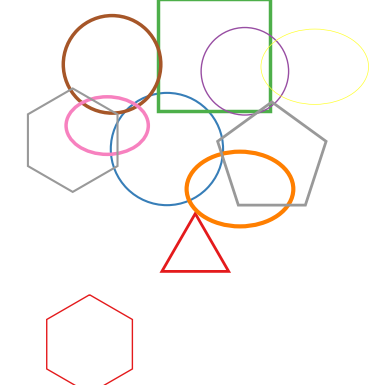[{"shape": "hexagon", "thickness": 1, "radius": 0.64, "center": [0.233, 0.106]}, {"shape": "triangle", "thickness": 2, "radius": 0.5, "center": [0.507, 0.345]}, {"shape": "circle", "thickness": 1.5, "radius": 0.73, "center": [0.434, 0.613]}, {"shape": "square", "thickness": 2.5, "radius": 0.73, "center": [0.555, 0.856]}, {"shape": "circle", "thickness": 1, "radius": 0.57, "center": [0.636, 0.815]}, {"shape": "oval", "thickness": 3, "radius": 0.69, "center": [0.623, 0.509]}, {"shape": "oval", "thickness": 0.5, "radius": 0.7, "center": [0.818, 0.827]}, {"shape": "circle", "thickness": 2.5, "radius": 0.63, "center": [0.291, 0.833]}, {"shape": "oval", "thickness": 2.5, "radius": 0.53, "center": [0.278, 0.674]}, {"shape": "hexagon", "thickness": 1.5, "radius": 0.67, "center": [0.189, 0.636]}, {"shape": "pentagon", "thickness": 2, "radius": 0.74, "center": [0.706, 0.587]}]